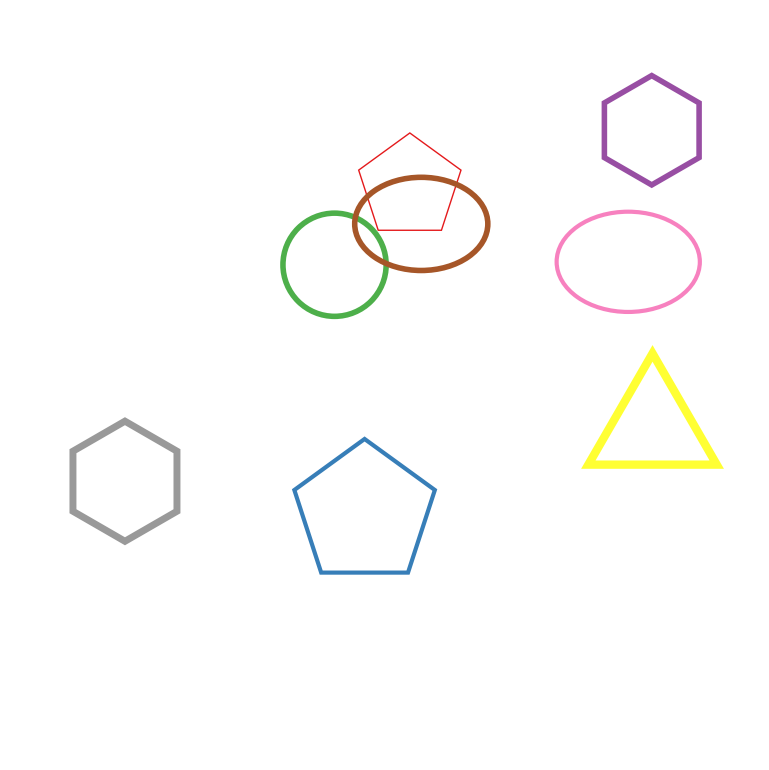[{"shape": "pentagon", "thickness": 0.5, "radius": 0.35, "center": [0.532, 0.757]}, {"shape": "pentagon", "thickness": 1.5, "radius": 0.48, "center": [0.474, 0.334]}, {"shape": "circle", "thickness": 2, "radius": 0.34, "center": [0.434, 0.656]}, {"shape": "hexagon", "thickness": 2, "radius": 0.36, "center": [0.846, 0.831]}, {"shape": "triangle", "thickness": 3, "radius": 0.48, "center": [0.847, 0.445]}, {"shape": "oval", "thickness": 2, "radius": 0.43, "center": [0.547, 0.709]}, {"shape": "oval", "thickness": 1.5, "radius": 0.46, "center": [0.816, 0.66]}, {"shape": "hexagon", "thickness": 2.5, "radius": 0.39, "center": [0.162, 0.375]}]